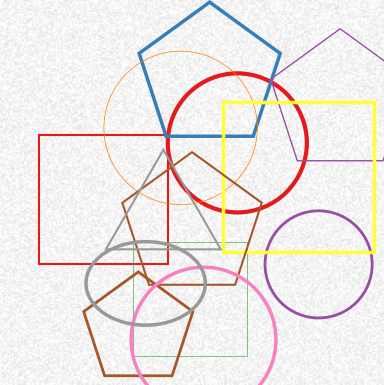[{"shape": "square", "thickness": 1.5, "radius": 0.84, "center": [0.269, 0.482]}, {"shape": "circle", "thickness": 3, "radius": 0.9, "center": [0.616, 0.629]}, {"shape": "pentagon", "thickness": 2.5, "radius": 0.96, "center": [0.545, 0.802]}, {"shape": "square", "thickness": 0.5, "radius": 0.74, "center": [0.493, 0.222]}, {"shape": "circle", "thickness": 2, "radius": 0.7, "center": [0.828, 0.313]}, {"shape": "pentagon", "thickness": 1, "radius": 0.95, "center": [0.884, 0.736]}, {"shape": "circle", "thickness": 0.5, "radius": 1.0, "center": [0.469, 0.668]}, {"shape": "square", "thickness": 2.5, "radius": 0.98, "center": [0.775, 0.541]}, {"shape": "pentagon", "thickness": 1.5, "radius": 0.95, "center": [0.499, 0.414]}, {"shape": "pentagon", "thickness": 2, "radius": 0.75, "center": [0.359, 0.145]}, {"shape": "circle", "thickness": 2.5, "radius": 0.94, "center": [0.529, 0.118]}, {"shape": "triangle", "thickness": 1.5, "radius": 0.86, "center": [0.424, 0.439]}, {"shape": "oval", "thickness": 2.5, "radius": 0.77, "center": [0.378, 0.264]}]